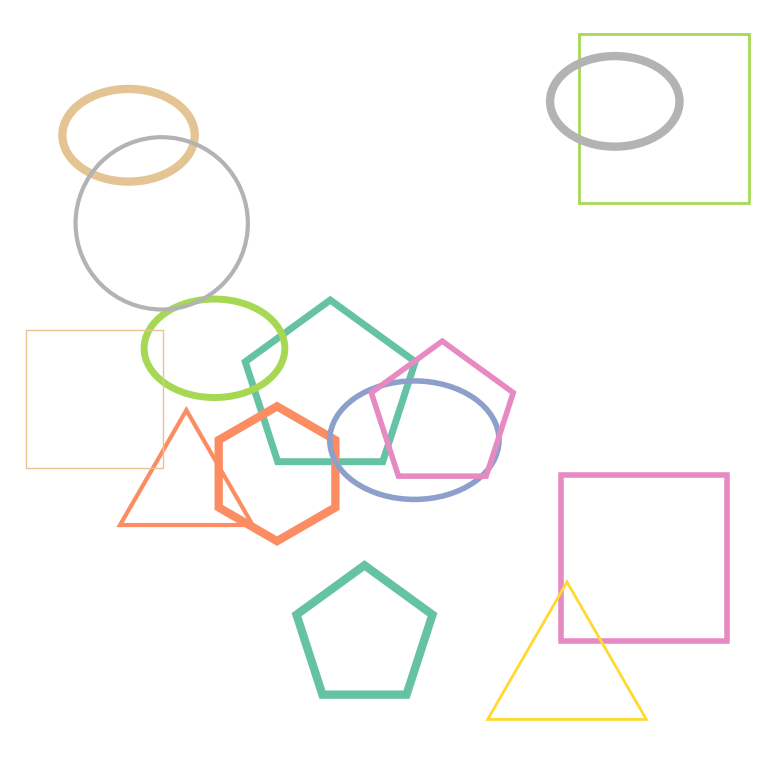[{"shape": "pentagon", "thickness": 2.5, "radius": 0.58, "center": [0.429, 0.494]}, {"shape": "pentagon", "thickness": 3, "radius": 0.46, "center": [0.473, 0.173]}, {"shape": "triangle", "thickness": 1.5, "radius": 0.5, "center": [0.242, 0.368]}, {"shape": "hexagon", "thickness": 3, "radius": 0.44, "center": [0.36, 0.385]}, {"shape": "oval", "thickness": 2, "radius": 0.55, "center": [0.538, 0.428]}, {"shape": "square", "thickness": 2, "radius": 0.54, "center": [0.836, 0.275]}, {"shape": "pentagon", "thickness": 2, "radius": 0.48, "center": [0.574, 0.46]}, {"shape": "oval", "thickness": 2.5, "radius": 0.46, "center": [0.279, 0.548]}, {"shape": "square", "thickness": 1, "radius": 0.55, "center": [0.863, 0.846]}, {"shape": "triangle", "thickness": 1, "radius": 0.59, "center": [0.736, 0.125]}, {"shape": "square", "thickness": 0.5, "radius": 0.45, "center": [0.123, 0.481]}, {"shape": "oval", "thickness": 3, "radius": 0.43, "center": [0.167, 0.824]}, {"shape": "circle", "thickness": 1.5, "radius": 0.56, "center": [0.21, 0.71]}, {"shape": "oval", "thickness": 3, "radius": 0.42, "center": [0.798, 0.868]}]